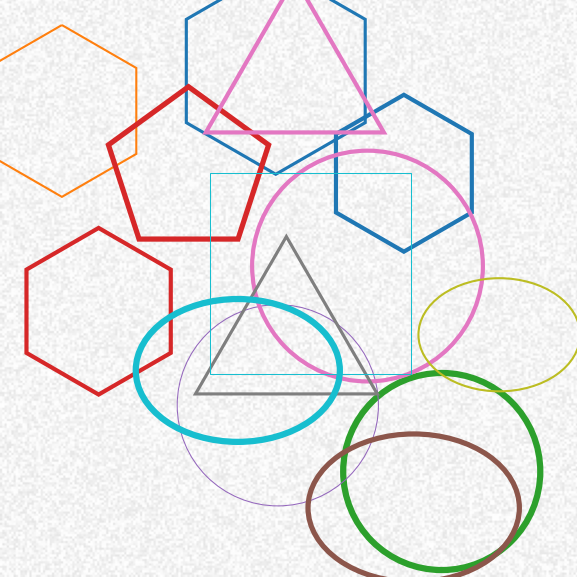[{"shape": "hexagon", "thickness": 2, "radius": 0.68, "center": [0.699, 0.699]}, {"shape": "hexagon", "thickness": 1.5, "radius": 0.89, "center": [0.478, 0.876]}, {"shape": "hexagon", "thickness": 1, "radius": 0.74, "center": [0.107, 0.807]}, {"shape": "circle", "thickness": 3, "radius": 0.85, "center": [0.765, 0.183]}, {"shape": "pentagon", "thickness": 2.5, "radius": 0.73, "center": [0.326, 0.703]}, {"shape": "hexagon", "thickness": 2, "radius": 0.72, "center": [0.171, 0.46]}, {"shape": "circle", "thickness": 0.5, "radius": 0.87, "center": [0.481, 0.297]}, {"shape": "oval", "thickness": 2.5, "radius": 0.91, "center": [0.716, 0.12]}, {"shape": "triangle", "thickness": 2, "radius": 0.89, "center": [0.511, 0.859]}, {"shape": "circle", "thickness": 2, "radius": 1.0, "center": [0.636, 0.538]}, {"shape": "triangle", "thickness": 1.5, "radius": 0.91, "center": [0.496, 0.408]}, {"shape": "oval", "thickness": 1, "radius": 0.7, "center": [0.865, 0.419]}, {"shape": "square", "thickness": 0.5, "radius": 0.87, "center": [0.538, 0.525]}, {"shape": "oval", "thickness": 3, "radius": 0.88, "center": [0.412, 0.358]}]